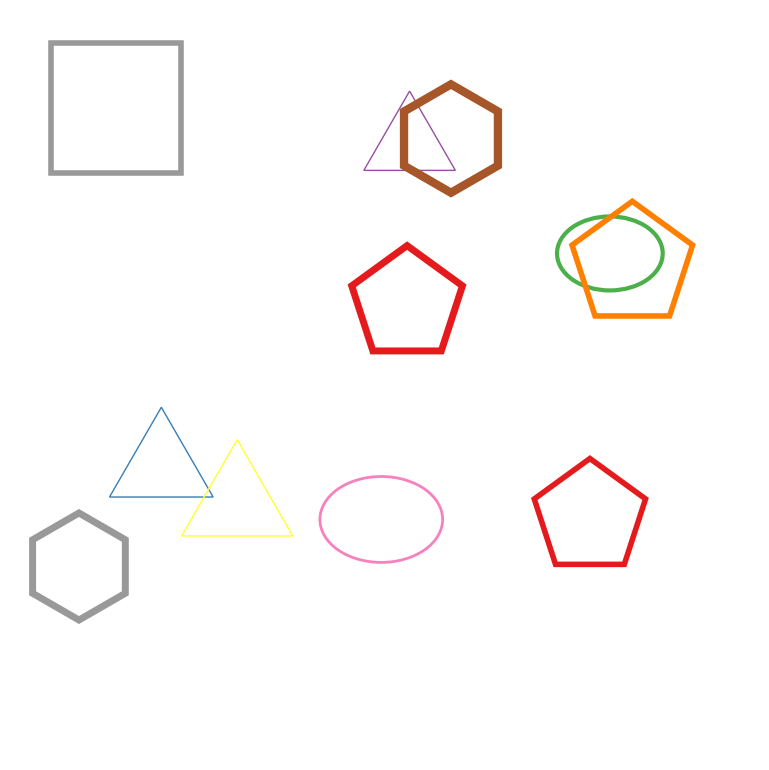[{"shape": "pentagon", "thickness": 2.5, "radius": 0.38, "center": [0.529, 0.605]}, {"shape": "pentagon", "thickness": 2, "radius": 0.38, "center": [0.766, 0.329]}, {"shape": "triangle", "thickness": 0.5, "radius": 0.39, "center": [0.21, 0.393]}, {"shape": "oval", "thickness": 1.5, "radius": 0.34, "center": [0.792, 0.671]}, {"shape": "triangle", "thickness": 0.5, "radius": 0.34, "center": [0.532, 0.813]}, {"shape": "pentagon", "thickness": 2, "radius": 0.41, "center": [0.821, 0.656]}, {"shape": "triangle", "thickness": 0.5, "radius": 0.42, "center": [0.308, 0.346]}, {"shape": "hexagon", "thickness": 3, "radius": 0.35, "center": [0.586, 0.82]}, {"shape": "oval", "thickness": 1, "radius": 0.4, "center": [0.495, 0.325]}, {"shape": "square", "thickness": 2, "radius": 0.42, "center": [0.151, 0.86]}, {"shape": "hexagon", "thickness": 2.5, "radius": 0.35, "center": [0.103, 0.264]}]